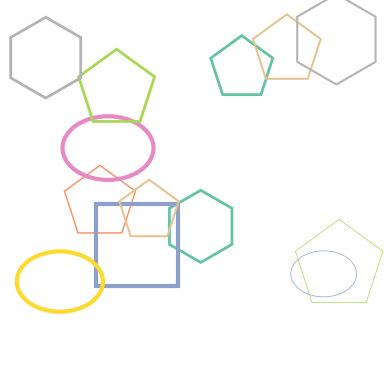[{"shape": "pentagon", "thickness": 2, "radius": 0.42, "center": [0.628, 0.823]}, {"shape": "hexagon", "thickness": 2, "radius": 0.47, "center": [0.521, 0.412]}, {"shape": "pentagon", "thickness": 1, "radius": 0.48, "center": [0.26, 0.473]}, {"shape": "oval", "thickness": 0.5, "radius": 0.43, "center": [0.841, 0.289]}, {"shape": "square", "thickness": 3, "radius": 0.53, "center": [0.357, 0.364]}, {"shape": "oval", "thickness": 3, "radius": 0.59, "center": [0.281, 0.615]}, {"shape": "pentagon", "thickness": 2, "radius": 0.52, "center": [0.303, 0.768]}, {"shape": "pentagon", "thickness": 0.5, "radius": 0.6, "center": [0.881, 0.31]}, {"shape": "oval", "thickness": 3, "radius": 0.56, "center": [0.155, 0.269]}, {"shape": "pentagon", "thickness": 1.5, "radius": 0.41, "center": [0.387, 0.452]}, {"shape": "pentagon", "thickness": 1.5, "radius": 0.46, "center": [0.745, 0.87]}, {"shape": "hexagon", "thickness": 2, "radius": 0.52, "center": [0.119, 0.85]}, {"shape": "hexagon", "thickness": 1.5, "radius": 0.59, "center": [0.874, 0.898]}]